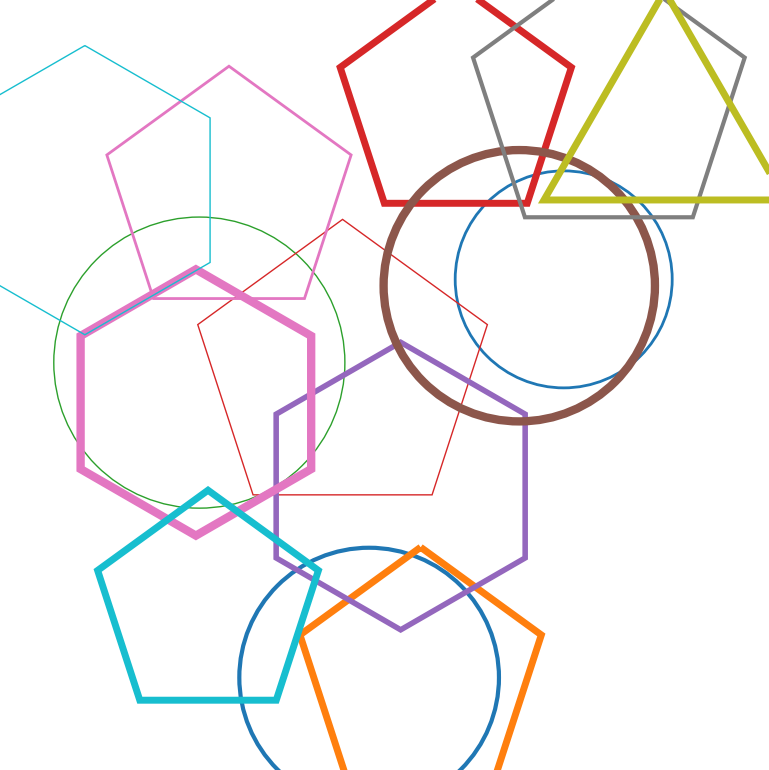[{"shape": "circle", "thickness": 1.5, "radius": 0.84, "center": [0.479, 0.12]}, {"shape": "circle", "thickness": 1, "radius": 0.7, "center": [0.732, 0.637]}, {"shape": "pentagon", "thickness": 2.5, "radius": 0.82, "center": [0.546, 0.124]}, {"shape": "circle", "thickness": 0.5, "radius": 0.95, "center": [0.259, 0.529]}, {"shape": "pentagon", "thickness": 0.5, "radius": 0.99, "center": [0.445, 0.517]}, {"shape": "pentagon", "thickness": 2.5, "radius": 0.79, "center": [0.592, 0.864]}, {"shape": "hexagon", "thickness": 2, "radius": 0.93, "center": [0.52, 0.369]}, {"shape": "circle", "thickness": 3, "radius": 0.88, "center": [0.674, 0.629]}, {"shape": "hexagon", "thickness": 3, "radius": 0.86, "center": [0.254, 0.477]}, {"shape": "pentagon", "thickness": 1, "radius": 0.83, "center": [0.297, 0.747]}, {"shape": "pentagon", "thickness": 1.5, "radius": 0.93, "center": [0.791, 0.868]}, {"shape": "triangle", "thickness": 2.5, "radius": 0.9, "center": [0.863, 0.831]}, {"shape": "pentagon", "thickness": 2.5, "radius": 0.75, "center": [0.27, 0.213]}, {"shape": "hexagon", "thickness": 0.5, "radius": 0.94, "center": [0.11, 0.753]}]